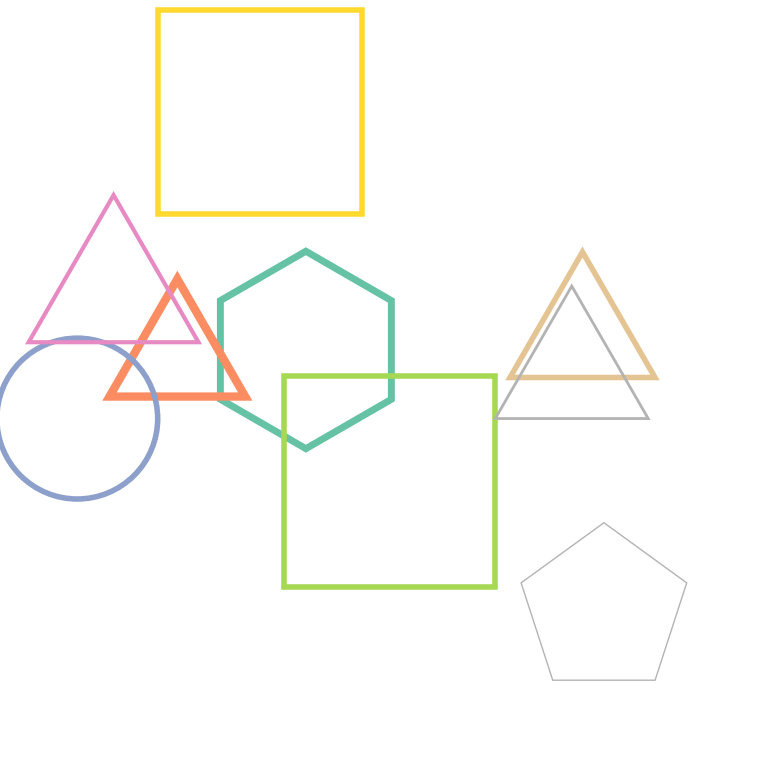[{"shape": "hexagon", "thickness": 2.5, "radius": 0.64, "center": [0.397, 0.546]}, {"shape": "triangle", "thickness": 3, "radius": 0.51, "center": [0.23, 0.536]}, {"shape": "circle", "thickness": 2, "radius": 0.52, "center": [0.1, 0.456]}, {"shape": "triangle", "thickness": 1.5, "radius": 0.64, "center": [0.147, 0.619]}, {"shape": "square", "thickness": 2, "radius": 0.69, "center": [0.506, 0.375]}, {"shape": "square", "thickness": 2, "radius": 0.66, "center": [0.337, 0.855]}, {"shape": "triangle", "thickness": 2, "radius": 0.54, "center": [0.756, 0.564]}, {"shape": "pentagon", "thickness": 0.5, "radius": 0.57, "center": [0.784, 0.208]}, {"shape": "triangle", "thickness": 1, "radius": 0.57, "center": [0.743, 0.514]}]